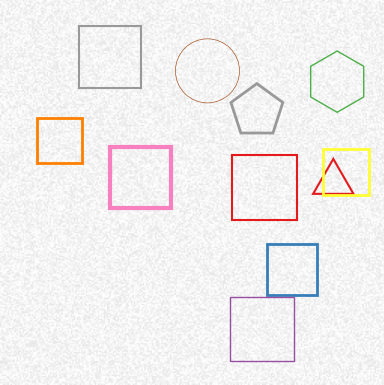[{"shape": "square", "thickness": 1.5, "radius": 0.42, "center": [0.687, 0.513]}, {"shape": "triangle", "thickness": 1.5, "radius": 0.3, "center": [0.866, 0.527]}, {"shape": "square", "thickness": 2, "radius": 0.33, "center": [0.759, 0.3]}, {"shape": "hexagon", "thickness": 1, "radius": 0.4, "center": [0.876, 0.788]}, {"shape": "square", "thickness": 1, "radius": 0.42, "center": [0.681, 0.146]}, {"shape": "square", "thickness": 2, "radius": 0.29, "center": [0.153, 0.635]}, {"shape": "square", "thickness": 2, "radius": 0.3, "center": [0.898, 0.553]}, {"shape": "circle", "thickness": 0.5, "radius": 0.42, "center": [0.539, 0.816]}, {"shape": "square", "thickness": 3, "radius": 0.4, "center": [0.366, 0.539]}, {"shape": "pentagon", "thickness": 2, "radius": 0.35, "center": [0.667, 0.712]}, {"shape": "square", "thickness": 1.5, "radius": 0.4, "center": [0.286, 0.853]}]